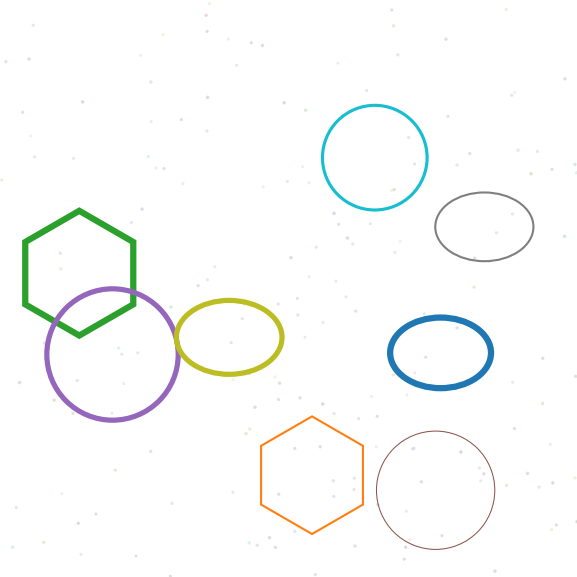[{"shape": "oval", "thickness": 3, "radius": 0.44, "center": [0.763, 0.388]}, {"shape": "hexagon", "thickness": 1, "radius": 0.51, "center": [0.54, 0.176]}, {"shape": "hexagon", "thickness": 3, "radius": 0.54, "center": [0.137, 0.526]}, {"shape": "circle", "thickness": 2.5, "radius": 0.57, "center": [0.195, 0.385]}, {"shape": "circle", "thickness": 0.5, "radius": 0.51, "center": [0.754, 0.15]}, {"shape": "oval", "thickness": 1, "radius": 0.43, "center": [0.839, 0.606]}, {"shape": "oval", "thickness": 2.5, "radius": 0.46, "center": [0.397, 0.415]}, {"shape": "circle", "thickness": 1.5, "radius": 0.45, "center": [0.649, 0.726]}]